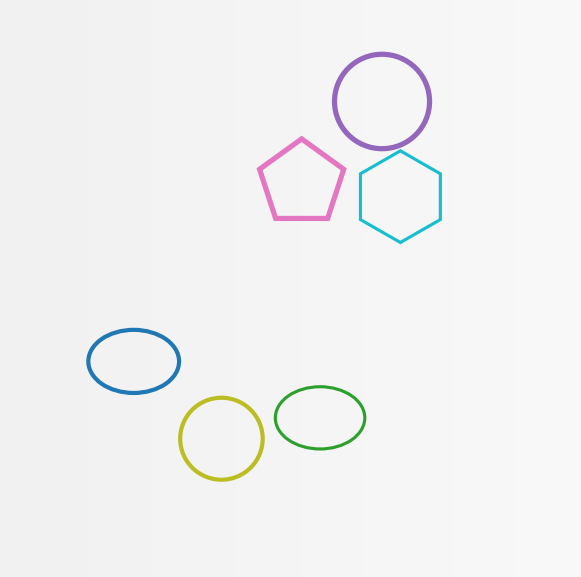[{"shape": "oval", "thickness": 2, "radius": 0.39, "center": [0.23, 0.373]}, {"shape": "oval", "thickness": 1.5, "radius": 0.38, "center": [0.551, 0.276]}, {"shape": "circle", "thickness": 2.5, "radius": 0.41, "center": [0.657, 0.823]}, {"shape": "pentagon", "thickness": 2.5, "radius": 0.38, "center": [0.519, 0.682]}, {"shape": "circle", "thickness": 2, "radius": 0.35, "center": [0.381, 0.239]}, {"shape": "hexagon", "thickness": 1.5, "radius": 0.4, "center": [0.689, 0.659]}]